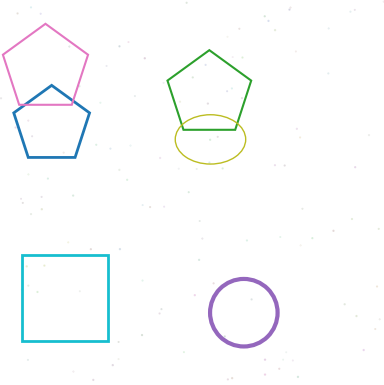[{"shape": "pentagon", "thickness": 2, "radius": 0.52, "center": [0.134, 0.675]}, {"shape": "pentagon", "thickness": 1.5, "radius": 0.57, "center": [0.544, 0.755]}, {"shape": "circle", "thickness": 3, "radius": 0.44, "center": [0.633, 0.188]}, {"shape": "pentagon", "thickness": 1.5, "radius": 0.58, "center": [0.118, 0.822]}, {"shape": "oval", "thickness": 1, "radius": 0.46, "center": [0.547, 0.638]}, {"shape": "square", "thickness": 2, "radius": 0.56, "center": [0.168, 0.226]}]